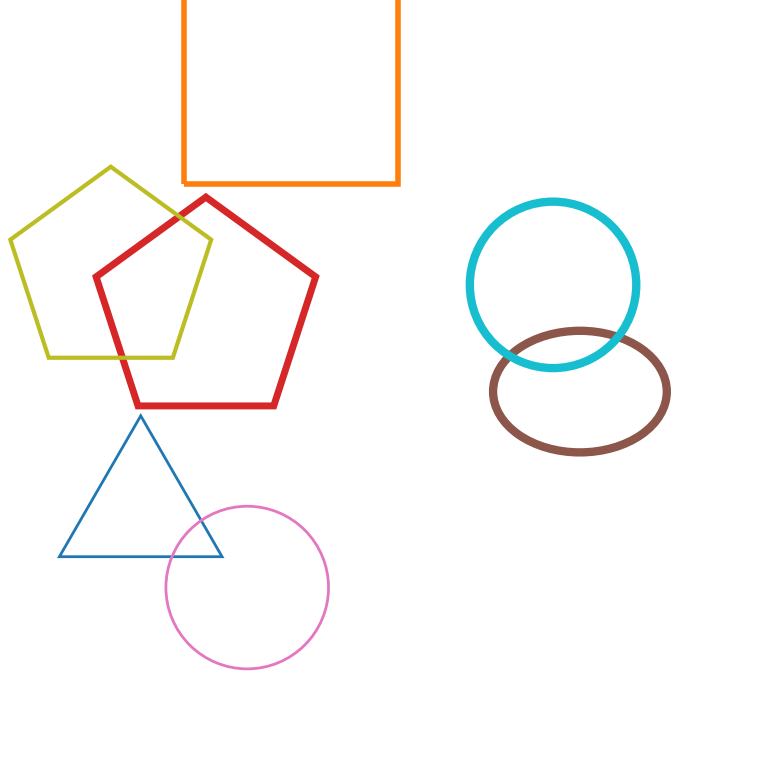[{"shape": "triangle", "thickness": 1, "radius": 0.61, "center": [0.183, 0.338]}, {"shape": "square", "thickness": 2, "radius": 0.69, "center": [0.378, 0.9]}, {"shape": "pentagon", "thickness": 2.5, "radius": 0.75, "center": [0.267, 0.594]}, {"shape": "oval", "thickness": 3, "radius": 0.56, "center": [0.753, 0.491]}, {"shape": "circle", "thickness": 1, "radius": 0.53, "center": [0.321, 0.237]}, {"shape": "pentagon", "thickness": 1.5, "radius": 0.69, "center": [0.144, 0.646]}, {"shape": "circle", "thickness": 3, "radius": 0.54, "center": [0.718, 0.63]}]